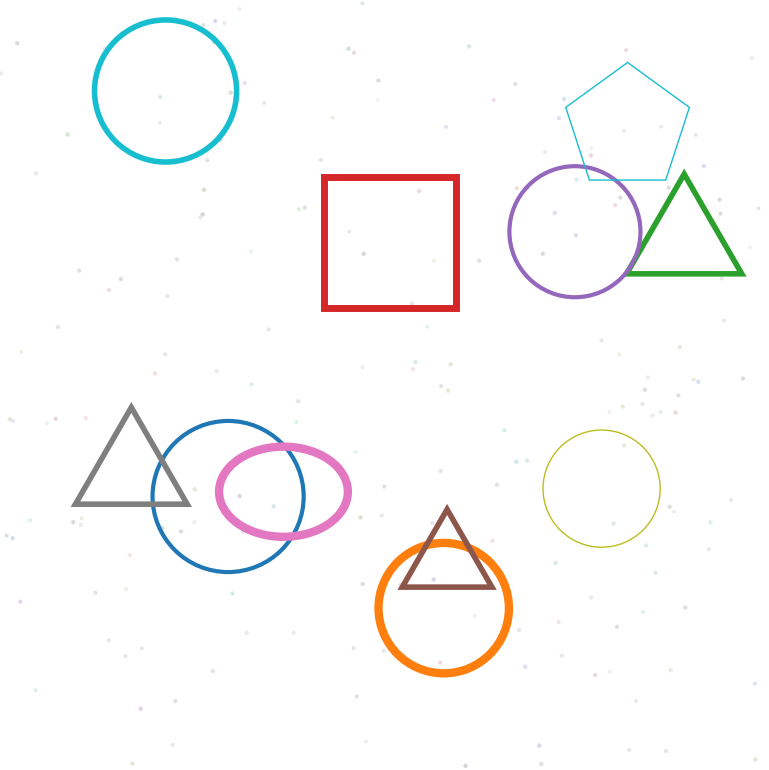[{"shape": "circle", "thickness": 1.5, "radius": 0.49, "center": [0.296, 0.355]}, {"shape": "circle", "thickness": 3, "radius": 0.42, "center": [0.576, 0.21]}, {"shape": "triangle", "thickness": 2, "radius": 0.43, "center": [0.889, 0.688]}, {"shape": "square", "thickness": 2.5, "radius": 0.43, "center": [0.507, 0.685]}, {"shape": "circle", "thickness": 1.5, "radius": 0.43, "center": [0.747, 0.699]}, {"shape": "triangle", "thickness": 2, "radius": 0.34, "center": [0.581, 0.271]}, {"shape": "oval", "thickness": 3, "radius": 0.42, "center": [0.368, 0.361]}, {"shape": "triangle", "thickness": 2, "radius": 0.42, "center": [0.171, 0.387]}, {"shape": "circle", "thickness": 0.5, "radius": 0.38, "center": [0.781, 0.365]}, {"shape": "circle", "thickness": 2, "radius": 0.46, "center": [0.215, 0.882]}, {"shape": "pentagon", "thickness": 0.5, "radius": 0.42, "center": [0.815, 0.834]}]